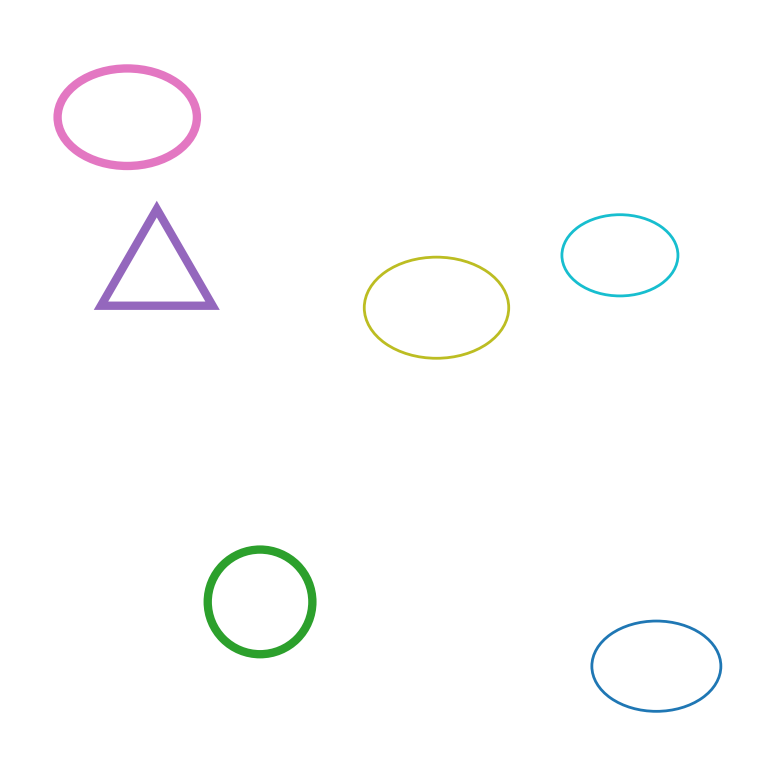[{"shape": "oval", "thickness": 1, "radius": 0.42, "center": [0.852, 0.135]}, {"shape": "circle", "thickness": 3, "radius": 0.34, "center": [0.338, 0.218]}, {"shape": "triangle", "thickness": 3, "radius": 0.42, "center": [0.204, 0.645]}, {"shape": "oval", "thickness": 3, "radius": 0.45, "center": [0.165, 0.848]}, {"shape": "oval", "thickness": 1, "radius": 0.47, "center": [0.567, 0.6]}, {"shape": "oval", "thickness": 1, "radius": 0.38, "center": [0.805, 0.668]}]